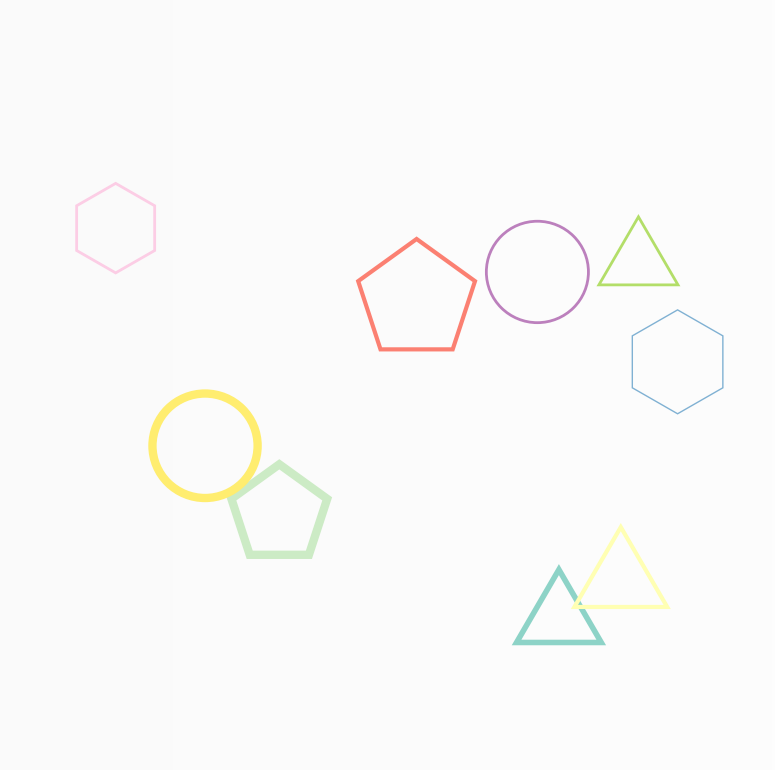[{"shape": "triangle", "thickness": 2, "radius": 0.32, "center": [0.721, 0.197]}, {"shape": "triangle", "thickness": 1.5, "radius": 0.35, "center": [0.801, 0.246]}, {"shape": "pentagon", "thickness": 1.5, "radius": 0.4, "center": [0.538, 0.61]}, {"shape": "hexagon", "thickness": 0.5, "radius": 0.34, "center": [0.874, 0.53]}, {"shape": "triangle", "thickness": 1, "radius": 0.29, "center": [0.824, 0.659]}, {"shape": "hexagon", "thickness": 1, "radius": 0.29, "center": [0.149, 0.704]}, {"shape": "circle", "thickness": 1, "radius": 0.33, "center": [0.693, 0.647]}, {"shape": "pentagon", "thickness": 3, "radius": 0.32, "center": [0.36, 0.332]}, {"shape": "circle", "thickness": 3, "radius": 0.34, "center": [0.265, 0.421]}]